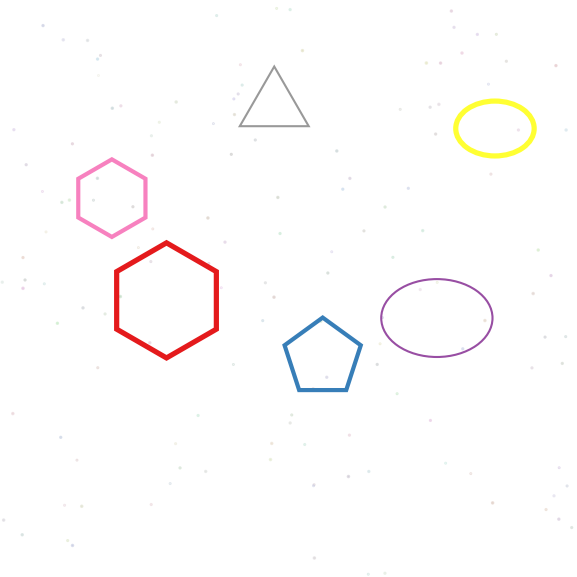[{"shape": "hexagon", "thickness": 2.5, "radius": 0.5, "center": [0.288, 0.479]}, {"shape": "pentagon", "thickness": 2, "radius": 0.35, "center": [0.559, 0.38]}, {"shape": "oval", "thickness": 1, "radius": 0.48, "center": [0.756, 0.448]}, {"shape": "oval", "thickness": 2.5, "radius": 0.34, "center": [0.857, 0.777]}, {"shape": "hexagon", "thickness": 2, "radius": 0.34, "center": [0.194, 0.656]}, {"shape": "triangle", "thickness": 1, "radius": 0.34, "center": [0.475, 0.815]}]